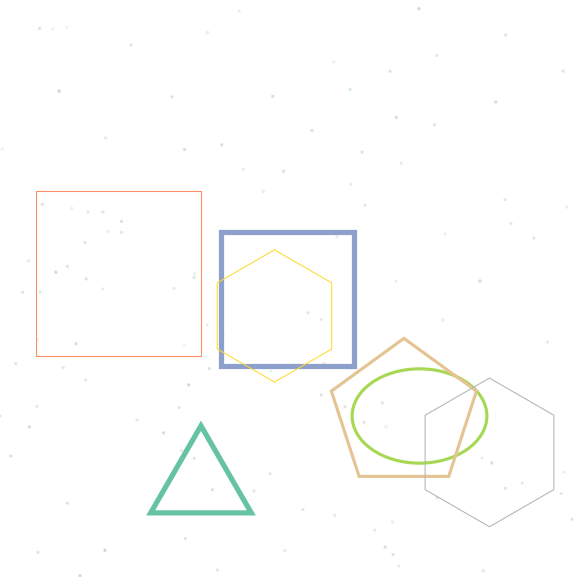[{"shape": "triangle", "thickness": 2.5, "radius": 0.5, "center": [0.348, 0.161]}, {"shape": "square", "thickness": 0.5, "radius": 0.71, "center": [0.205, 0.526]}, {"shape": "square", "thickness": 2.5, "radius": 0.58, "center": [0.497, 0.481]}, {"shape": "oval", "thickness": 1.5, "radius": 0.58, "center": [0.726, 0.279]}, {"shape": "hexagon", "thickness": 0.5, "radius": 0.57, "center": [0.475, 0.452]}, {"shape": "pentagon", "thickness": 1.5, "radius": 0.66, "center": [0.699, 0.281]}, {"shape": "hexagon", "thickness": 0.5, "radius": 0.64, "center": [0.848, 0.216]}]